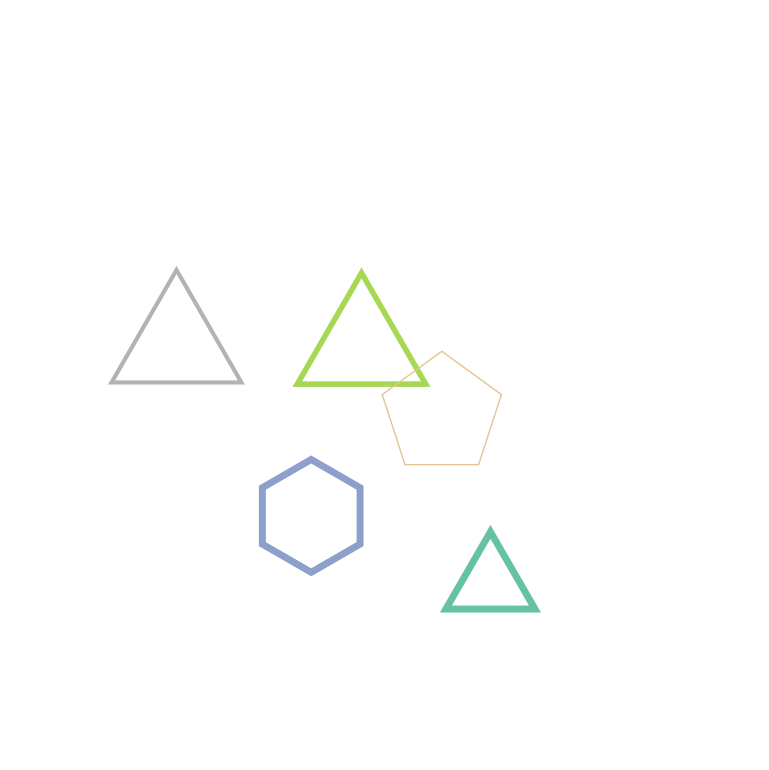[{"shape": "triangle", "thickness": 2.5, "radius": 0.33, "center": [0.637, 0.242]}, {"shape": "hexagon", "thickness": 2.5, "radius": 0.37, "center": [0.404, 0.33]}, {"shape": "triangle", "thickness": 2, "radius": 0.48, "center": [0.47, 0.549]}, {"shape": "pentagon", "thickness": 0.5, "radius": 0.41, "center": [0.574, 0.462]}, {"shape": "triangle", "thickness": 1.5, "radius": 0.49, "center": [0.229, 0.552]}]